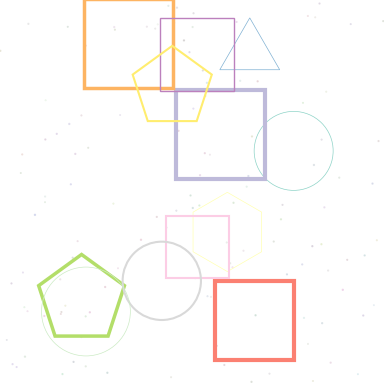[{"shape": "circle", "thickness": 0.5, "radius": 0.51, "center": [0.763, 0.608]}, {"shape": "hexagon", "thickness": 0.5, "radius": 0.51, "center": [0.591, 0.398]}, {"shape": "square", "thickness": 3, "radius": 0.58, "center": [0.573, 0.65]}, {"shape": "square", "thickness": 3, "radius": 0.51, "center": [0.661, 0.167]}, {"shape": "triangle", "thickness": 0.5, "radius": 0.45, "center": [0.649, 0.864]}, {"shape": "square", "thickness": 2.5, "radius": 0.57, "center": [0.334, 0.887]}, {"shape": "pentagon", "thickness": 2.5, "radius": 0.59, "center": [0.212, 0.222]}, {"shape": "square", "thickness": 1.5, "radius": 0.41, "center": [0.513, 0.358]}, {"shape": "circle", "thickness": 1.5, "radius": 0.51, "center": [0.42, 0.271]}, {"shape": "square", "thickness": 1, "radius": 0.48, "center": [0.512, 0.859]}, {"shape": "circle", "thickness": 0.5, "radius": 0.58, "center": [0.223, 0.191]}, {"shape": "pentagon", "thickness": 1.5, "radius": 0.54, "center": [0.447, 0.773]}]